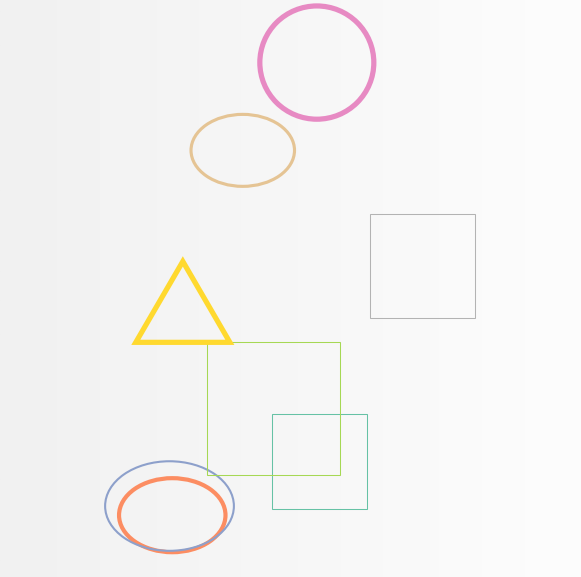[{"shape": "square", "thickness": 0.5, "radius": 0.41, "center": [0.549, 0.2]}, {"shape": "oval", "thickness": 2, "radius": 0.46, "center": [0.296, 0.107]}, {"shape": "oval", "thickness": 1, "radius": 0.55, "center": [0.292, 0.123]}, {"shape": "circle", "thickness": 2.5, "radius": 0.49, "center": [0.545, 0.891]}, {"shape": "square", "thickness": 0.5, "radius": 0.58, "center": [0.471, 0.292]}, {"shape": "triangle", "thickness": 2.5, "radius": 0.47, "center": [0.315, 0.453]}, {"shape": "oval", "thickness": 1.5, "radius": 0.45, "center": [0.418, 0.739]}, {"shape": "square", "thickness": 0.5, "radius": 0.45, "center": [0.726, 0.538]}]